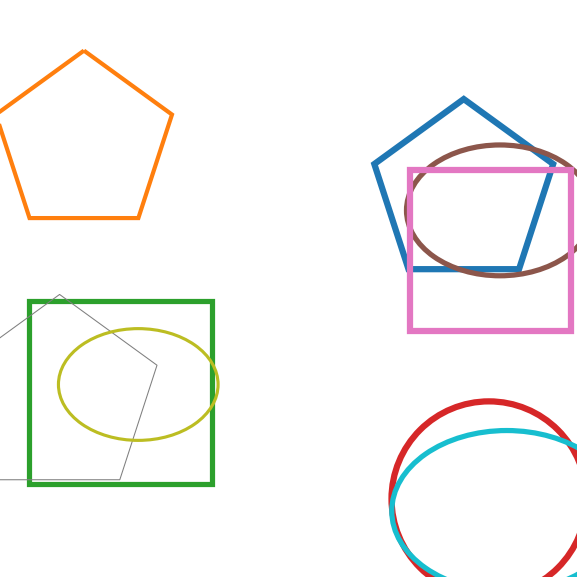[{"shape": "pentagon", "thickness": 3, "radius": 0.81, "center": [0.803, 0.665]}, {"shape": "pentagon", "thickness": 2, "radius": 0.8, "center": [0.145, 0.751]}, {"shape": "square", "thickness": 2.5, "radius": 0.79, "center": [0.208, 0.319]}, {"shape": "circle", "thickness": 3, "radius": 0.84, "center": [0.847, 0.135]}, {"shape": "oval", "thickness": 2.5, "radius": 0.81, "center": [0.866, 0.635]}, {"shape": "square", "thickness": 3, "radius": 0.7, "center": [0.849, 0.565]}, {"shape": "pentagon", "thickness": 0.5, "radius": 0.89, "center": [0.103, 0.312]}, {"shape": "oval", "thickness": 1.5, "radius": 0.69, "center": [0.239, 0.333]}, {"shape": "oval", "thickness": 2.5, "radius": 1.0, "center": [0.877, 0.114]}]